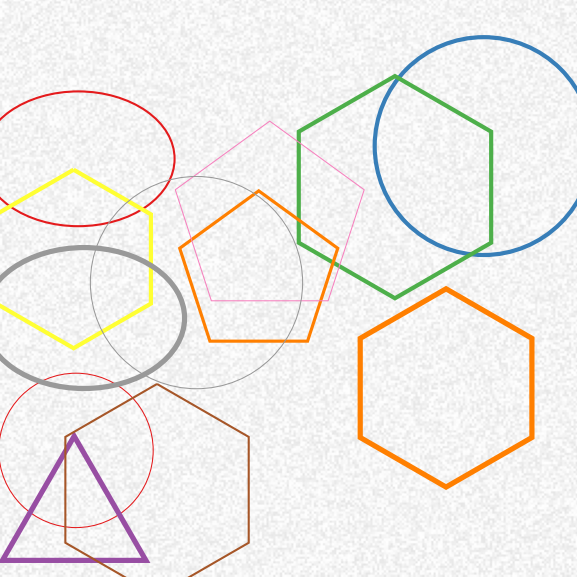[{"shape": "oval", "thickness": 1, "radius": 0.83, "center": [0.136, 0.724]}, {"shape": "circle", "thickness": 0.5, "radius": 0.67, "center": [0.132, 0.219]}, {"shape": "circle", "thickness": 2, "radius": 0.94, "center": [0.837, 0.746]}, {"shape": "hexagon", "thickness": 2, "radius": 0.96, "center": [0.684, 0.675]}, {"shape": "triangle", "thickness": 2.5, "radius": 0.72, "center": [0.128, 0.1]}, {"shape": "pentagon", "thickness": 1.5, "radius": 0.72, "center": [0.448, 0.525]}, {"shape": "hexagon", "thickness": 2.5, "radius": 0.86, "center": [0.772, 0.327]}, {"shape": "hexagon", "thickness": 2, "radius": 0.77, "center": [0.127, 0.551]}, {"shape": "hexagon", "thickness": 1, "radius": 0.92, "center": [0.272, 0.151]}, {"shape": "pentagon", "thickness": 0.5, "radius": 0.86, "center": [0.467, 0.617]}, {"shape": "circle", "thickness": 0.5, "radius": 0.92, "center": [0.34, 0.51]}, {"shape": "oval", "thickness": 2.5, "radius": 0.87, "center": [0.145, 0.448]}]